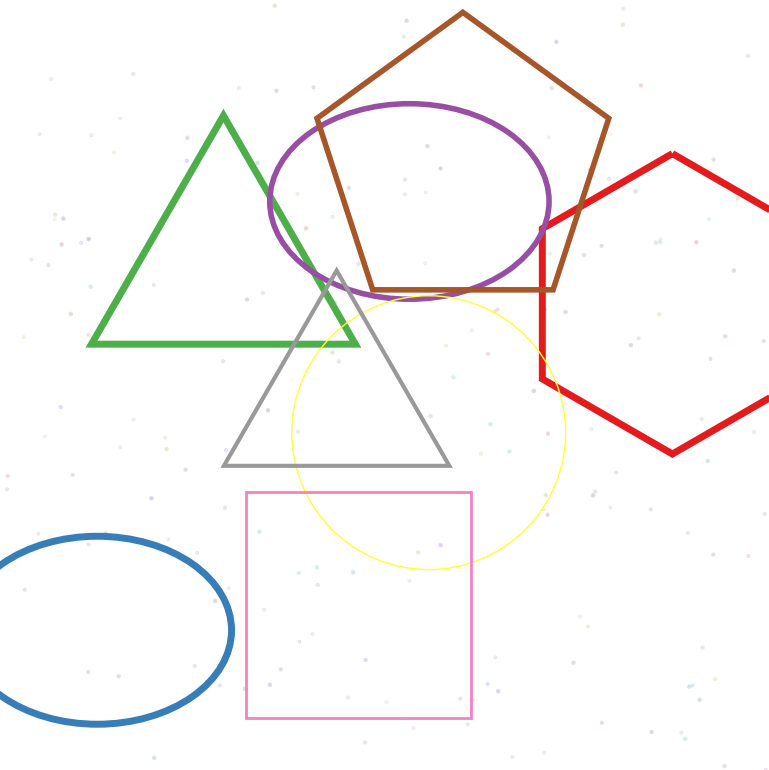[{"shape": "hexagon", "thickness": 2.5, "radius": 0.98, "center": [0.873, 0.605]}, {"shape": "oval", "thickness": 2.5, "radius": 0.87, "center": [0.126, 0.182]}, {"shape": "triangle", "thickness": 2.5, "radius": 0.99, "center": [0.29, 0.652]}, {"shape": "oval", "thickness": 2, "radius": 0.91, "center": [0.532, 0.738]}, {"shape": "circle", "thickness": 0.5, "radius": 0.89, "center": [0.557, 0.438]}, {"shape": "pentagon", "thickness": 2, "radius": 1.0, "center": [0.601, 0.785]}, {"shape": "square", "thickness": 1, "radius": 0.73, "center": [0.466, 0.214]}, {"shape": "triangle", "thickness": 1.5, "radius": 0.85, "center": [0.437, 0.48]}]